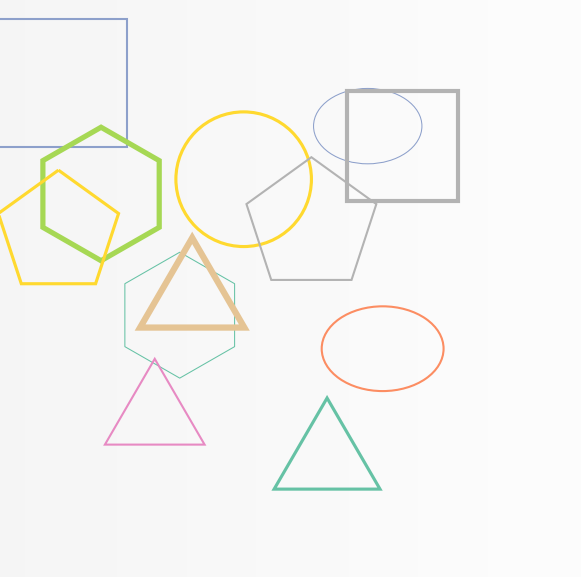[{"shape": "hexagon", "thickness": 0.5, "radius": 0.54, "center": [0.309, 0.453]}, {"shape": "triangle", "thickness": 1.5, "radius": 0.53, "center": [0.563, 0.205]}, {"shape": "oval", "thickness": 1, "radius": 0.52, "center": [0.658, 0.395]}, {"shape": "oval", "thickness": 0.5, "radius": 0.47, "center": [0.633, 0.781]}, {"shape": "square", "thickness": 1, "radius": 0.55, "center": [0.108, 0.855]}, {"shape": "triangle", "thickness": 1, "radius": 0.5, "center": [0.266, 0.279]}, {"shape": "hexagon", "thickness": 2.5, "radius": 0.58, "center": [0.174, 0.663]}, {"shape": "circle", "thickness": 1.5, "radius": 0.58, "center": [0.419, 0.689]}, {"shape": "pentagon", "thickness": 1.5, "radius": 0.54, "center": [0.101, 0.596]}, {"shape": "triangle", "thickness": 3, "radius": 0.52, "center": [0.331, 0.484]}, {"shape": "pentagon", "thickness": 1, "radius": 0.59, "center": [0.536, 0.609]}, {"shape": "square", "thickness": 2, "radius": 0.48, "center": [0.693, 0.747]}]